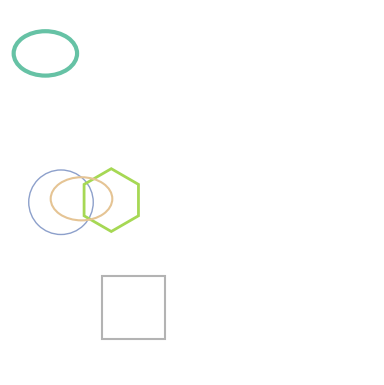[{"shape": "oval", "thickness": 3, "radius": 0.41, "center": [0.118, 0.861]}, {"shape": "circle", "thickness": 1, "radius": 0.42, "center": [0.158, 0.475]}, {"shape": "hexagon", "thickness": 2, "radius": 0.41, "center": [0.289, 0.48]}, {"shape": "oval", "thickness": 1.5, "radius": 0.4, "center": [0.212, 0.484]}, {"shape": "square", "thickness": 1.5, "radius": 0.41, "center": [0.346, 0.201]}]